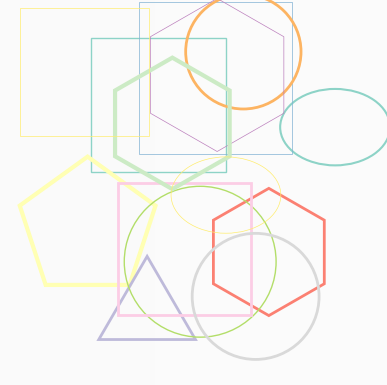[{"shape": "oval", "thickness": 1.5, "radius": 0.71, "center": [0.865, 0.67]}, {"shape": "square", "thickness": 1, "radius": 0.87, "center": [0.41, 0.727]}, {"shape": "pentagon", "thickness": 3, "radius": 0.92, "center": [0.226, 0.409]}, {"shape": "triangle", "thickness": 2, "radius": 0.72, "center": [0.38, 0.19]}, {"shape": "hexagon", "thickness": 2, "radius": 0.83, "center": [0.694, 0.346]}, {"shape": "square", "thickness": 0.5, "radius": 0.99, "center": [0.556, 0.798]}, {"shape": "circle", "thickness": 2, "radius": 0.74, "center": [0.628, 0.866]}, {"shape": "circle", "thickness": 1, "radius": 0.98, "center": [0.517, 0.32]}, {"shape": "square", "thickness": 2, "radius": 0.86, "center": [0.476, 0.353]}, {"shape": "circle", "thickness": 2, "radius": 0.82, "center": [0.66, 0.23]}, {"shape": "hexagon", "thickness": 0.5, "radius": 0.99, "center": [0.56, 0.805]}, {"shape": "hexagon", "thickness": 3, "radius": 0.85, "center": [0.445, 0.679]}, {"shape": "oval", "thickness": 0.5, "radius": 0.71, "center": [0.583, 0.493]}, {"shape": "square", "thickness": 0.5, "radius": 0.83, "center": [0.218, 0.813]}]